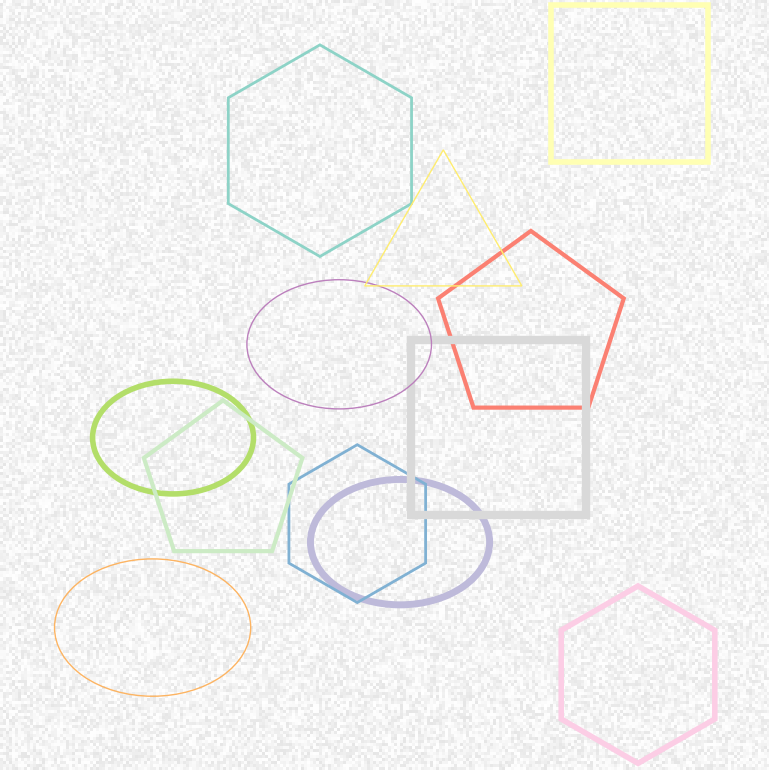[{"shape": "hexagon", "thickness": 1, "radius": 0.69, "center": [0.415, 0.804]}, {"shape": "square", "thickness": 2, "radius": 0.51, "center": [0.817, 0.892]}, {"shape": "oval", "thickness": 2.5, "radius": 0.58, "center": [0.52, 0.296]}, {"shape": "pentagon", "thickness": 1.5, "radius": 0.63, "center": [0.689, 0.573]}, {"shape": "hexagon", "thickness": 1, "radius": 0.51, "center": [0.464, 0.32]}, {"shape": "oval", "thickness": 0.5, "radius": 0.64, "center": [0.198, 0.185]}, {"shape": "oval", "thickness": 2, "radius": 0.52, "center": [0.225, 0.432]}, {"shape": "hexagon", "thickness": 2, "radius": 0.58, "center": [0.829, 0.124]}, {"shape": "square", "thickness": 3, "radius": 0.57, "center": [0.648, 0.445]}, {"shape": "oval", "thickness": 0.5, "radius": 0.6, "center": [0.441, 0.553]}, {"shape": "pentagon", "thickness": 1.5, "radius": 0.54, "center": [0.29, 0.372]}, {"shape": "triangle", "thickness": 0.5, "radius": 0.59, "center": [0.576, 0.688]}]